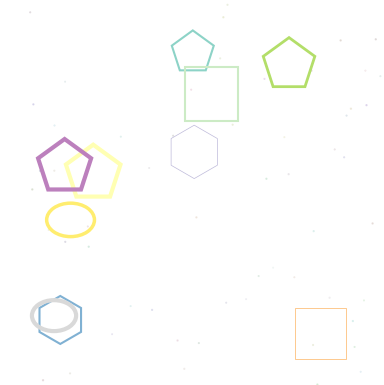[{"shape": "pentagon", "thickness": 1.5, "radius": 0.29, "center": [0.501, 0.864]}, {"shape": "pentagon", "thickness": 3, "radius": 0.37, "center": [0.242, 0.55]}, {"shape": "hexagon", "thickness": 0.5, "radius": 0.35, "center": [0.504, 0.605]}, {"shape": "hexagon", "thickness": 1.5, "radius": 0.31, "center": [0.157, 0.169]}, {"shape": "square", "thickness": 0.5, "radius": 0.33, "center": [0.832, 0.134]}, {"shape": "pentagon", "thickness": 2, "radius": 0.35, "center": [0.751, 0.832]}, {"shape": "oval", "thickness": 3, "radius": 0.29, "center": [0.14, 0.18]}, {"shape": "pentagon", "thickness": 3, "radius": 0.36, "center": [0.168, 0.566]}, {"shape": "square", "thickness": 1.5, "radius": 0.35, "center": [0.549, 0.756]}, {"shape": "oval", "thickness": 2.5, "radius": 0.31, "center": [0.183, 0.429]}]